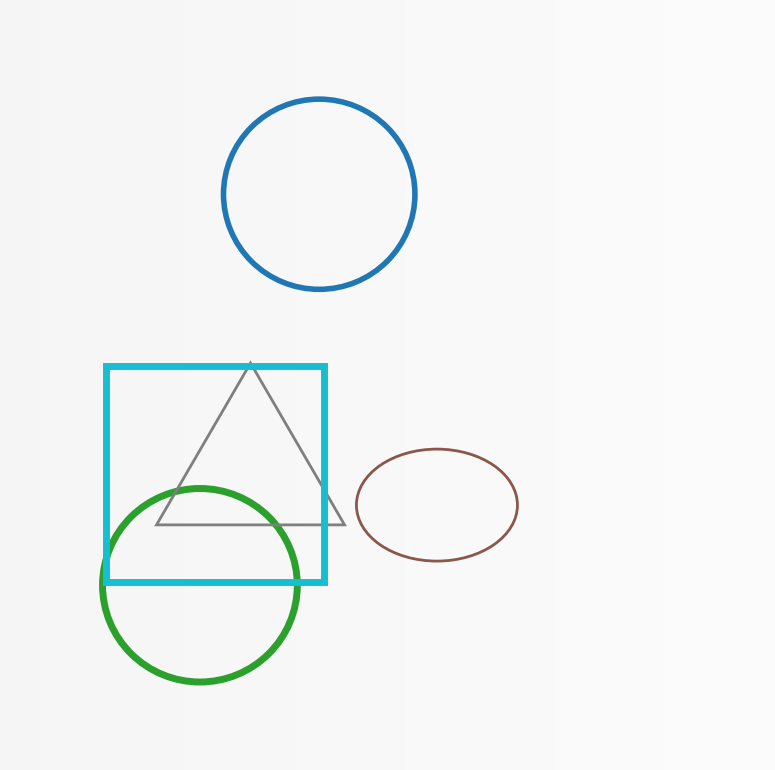[{"shape": "circle", "thickness": 2, "radius": 0.62, "center": [0.412, 0.748]}, {"shape": "circle", "thickness": 2.5, "radius": 0.63, "center": [0.258, 0.24]}, {"shape": "oval", "thickness": 1, "radius": 0.52, "center": [0.564, 0.344]}, {"shape": "triangle", "thickness": 1, "radius": 0.7, "center": [0.323, 0.388]}, {"shape": "square", "thickness": 2.5, "radius": 0.7, "center": [0.277, 0.384]}]